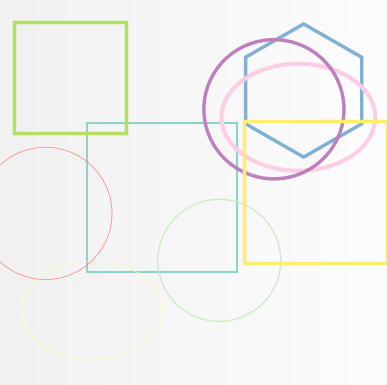[{"shape": "square", "thickness": 1.5, "radius": 0.97, "center": [0.417, 0.488]}, {"shape": "oval", "thickness": 0.5, "radius": 0.91, "center": [0.238, 0.194]}, {"shape": "circle", "thickness": 0.5, "radius": 0.86, "center": [0.117, 0.446]}, {"shape": "hexagon", "thickness": 2.5, "radius": 0.86, "center": [0.784, 0.765]}, {"shape": "square", "thickness": 2.5, "radius": 0.72, "center": [0.181, 0.799]}, {"shape": "oval", "thickness": 3, "radius": 0.99, "center": [0.77, 0.695]}, {"shape": "circle", "thickness": 2.5, "radius": 0.9, "center": [0.707, 0.716]}, {"shape": "circle", "thickness": 1, "radius": 0.79, "center": [0.566, 0.324]}, {"shape": "square", "thickness": 2.5, "radius": 0.92, "center": [0.815, 0.502]}]